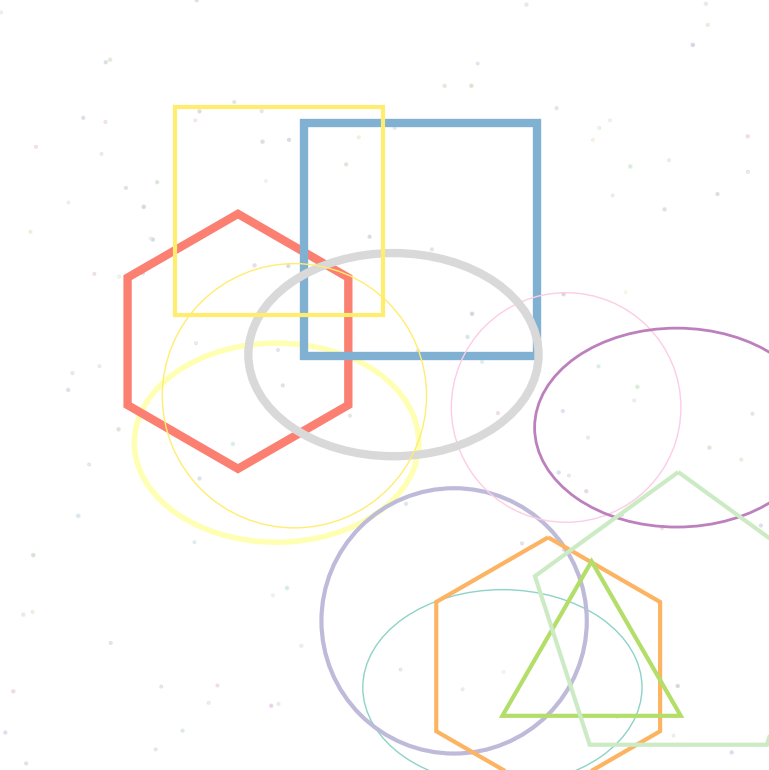[{"shape": "oval", "thickness": 0.5, "radius": 0.91, "center": [0.652, 0.107]}, {"shape": "oval", "thickness": 2, "radius": 0.92, "center": [0.359, 0.425]}, {"shape": "circle", "thickness": 1.5, "radius": 0.86, "center": [0.59, 0.194]}, {"shape": "hexagon", "thickness": 3, "radius": 0.83, "center": [0.309, 0.557]}, {"shape": "square", "thickness": 3, "radius": 0.76, "center": [0.546, 0.689]}, {"shape": "hexagon", "thickness": 1.5, "radius": 0.84, "center": [0.712, 0.134]}, {"shape": "triangle", "thickness": 1.5, "radius": 0.67, "center": [0.768, 0.137]}, {"shape": "circle", "thickness": 0.5, "radius": 0.75, "center": [0.735, 0.471]}, {"shape": "oval", "thickness": 3, "radius": 0.94, "center": [0.511, 0.539]}, {"shape": "oval", "thickness": 1, "radius": 0.92, "center": [0.879, 0.445]}, {"shape": "pentagon", "thickness": 1.5, "radius": 0.98, "center": [0.881, 0.191]}, {"shape": "square", "thickness": 1.5, "radius": 0.68, "center": [0.362, 0.726]}, {"shape": "circle", "thickness": 0.5, "radius": 0.86, "center": [0.382, 0.486]}]